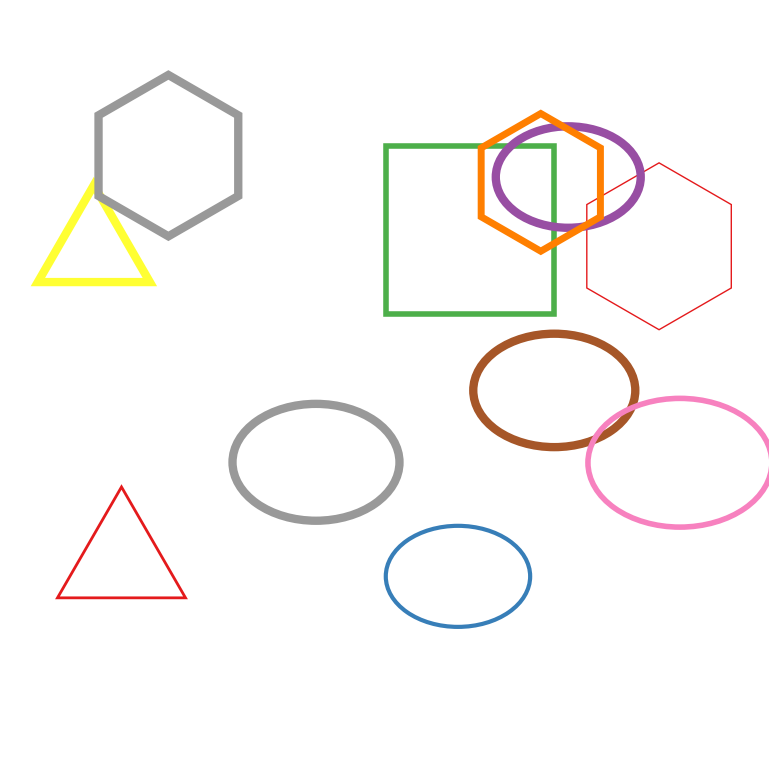[{"shape": "hexagon", "thickness": 0.5, "radius": 0.54, "center": [0.856, 0.68]}, {"shape": "triangle", "thickness": 1, "radius": 0.48, "center": [0.158, 0.272]}, {"shape": "oval", "thickness": 1.5, "radius": 0.47, "center": [0.595, 0.251]}, {"shape": "square", "thickness": 2, "radius": 0.55, "center": [0.61, 0.701]}, {"shape": "oval", "thickness": 3, "radius": 0.47, "center": [0.738, 0.77]}, {"shape": "hexagon", "thickness": 2.5, "radius": 0.45, "center": [0.702, 0.763]}, {"shape": "triangle", "thickness": 3, "radius": 0.42, "center": [0.122, 0.676]}, {"shape": "oval", "thickness": 3, "radius": 0.53, "center": [0.72, 0.493]}, {"shape": "oval", "thickness": 2, "radius": 0.6, "center": [0.883, 0.399]}, {"shape": "oval", "thickness": 3, "radius": 0.54, "center": [0.41, 0.4]}, {"shape": "hexagon", "thickness": 3, "radius": 0.52, "center": [0.219, 0.798]}]